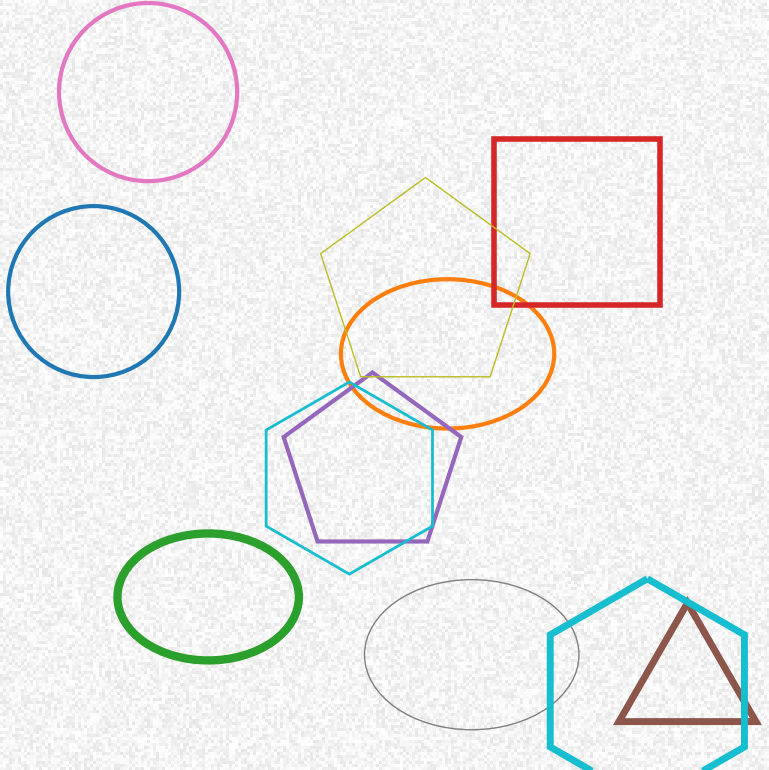[{"shape": "circle", "thickness": 1.5, "radius": 0.56, "center": [0.122, 0.621]}, {"shape": "oval", "thickness": 1.5, "radius": 0.69, "center": [0.581, 0.54]}, {"shape": "oval", "thickness": 3, "radius": 0.59, "center": [0.27, 0.225]}, {"shape": "square", "thickness": 2, "radius": 0.54, "center": [0.75, 0.712]}, {"shape": "pentagon", "thickness": 1.5, "radius": 0.61, "center": [0.484, 0.395]}, {"shape": "triangle", "thickness": 2.5, "radius": 0.51, "center": [0.893, 0.114]}, {"shape": "circle", "thickness": 1.5, "radius": 0.58, "center": [0.192, 0.88]}, {"shape": "oval", "thickness": 0.5, "radius": 0.7, "center": [0.613, 0.15]}, {"shape": "pentagon", "thickness": 0.5, "radius": 0.72, "center": [0.552, 0.626]}, {"shape": "hexagon", "thickness": 1, "radius": 0.62, "center": [0.454, 0.379]}, {"shape": "hexagon", "thickness": 2.5, "radius": 0.73, "center": [0.841, 0.103]}]